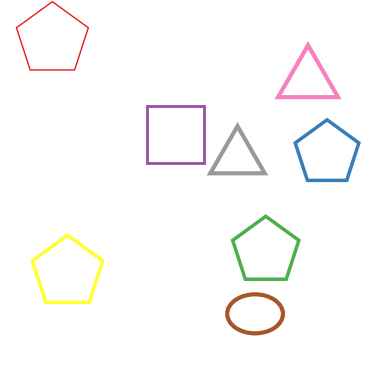[{"shape": "pentagon", "thickness": 1, "radius": 0.49, "center": [0.136, 0.898]}, {"shape": "pentagon", "thickness": 2.5, "radius": 0.43, "center": [0.849, 0.602]}, {"shape": "pentagon", "thickness": 2.5, "radius": 0.45, "center": [0.69, 0.348]}, {"shape": "square", "thickness": 2, "radius": 0.37, "center": [0.456, 0.651]}, {"shape": "pentagon", "thickness": 2.5, "radius": 0.48, "center": [0.176, 0.293]}, {"shape": "oval", "thickness": 3, "radius": 0.36, "center": [0.663, 0.185]}, {"shape": "triangle", "thickness": 3, "radius": 0.45, "center": [0.8, 0.793]}, {"shape": "triangle", "thickness": 3, "radius": 0.41, "center": [0.617, 0.591]}]